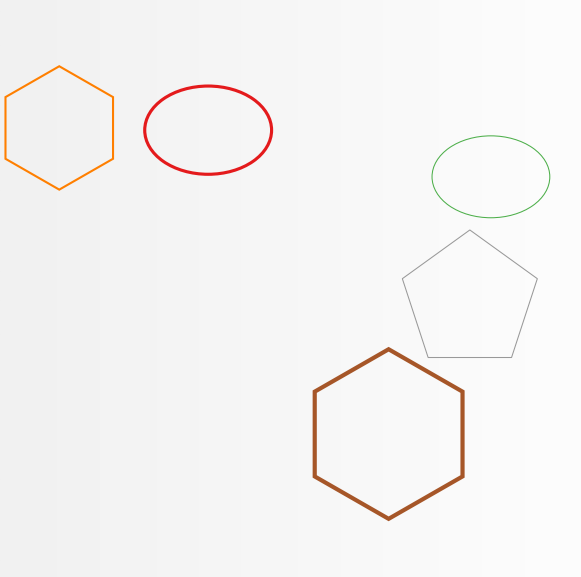[{"shape": "oval", "thickness": 1.5, "radius": 0.55, "center": [0.358, 0.774]}, {"shape": "oval", "thickness": 0.5, "radius": 0.51, "center": [0.845, 0.693]}, {"shape": "hexagon", "thickness": 1, "radius": 0.53, "center": [0.102, 0.778]}, {"shape": "hexagon", "thickness": 2, "radius": 0.73, "center": [0.669, 0.248]}, {"shape": "pentagon", "thickness": 0.5, "radius": 0.61, "center": [0.808, 0.479]}]